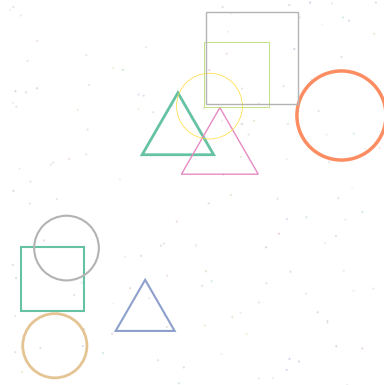[{"shape": "triangle", "thickness": 2, "radius": 0.54, "center": [0.462, 0.652]}, {"shape": "square", "thickness": 1.5, "radius": 0.41, "center": [0.136, 0.275]}, {"shape": "circle", "thickness": 2.5, "radius": 0.58, "center": [0.887, 0.7]}, {"shape": "triangle", "thickness": 1.5, "radius": 0.44, "center": [0.377, 0.185]}, {"shape": "triangle", "thickness": 1, "radius": 0.58, "center": [0.571, 0.605]}, {"shape": "square", "thickness": 0.5, "radius": 0.42, "center": [0.614, 0.807]}, {"shape": "circle", "thickness": 0.5, "radius": 0.43, "center": [0.544, 0.724]}, {"shape": "circle", "thickness": 2, "radius": 0.42, "center": [0.142, 0.102]}, {"shape": "square", "thickness": 1, "radius": 0.59, "center": [0.655, 0.849]}, {"shape": "circle", "thickness": 1.5, "radius": 0.42, "center": [0.173, 0.356]}]